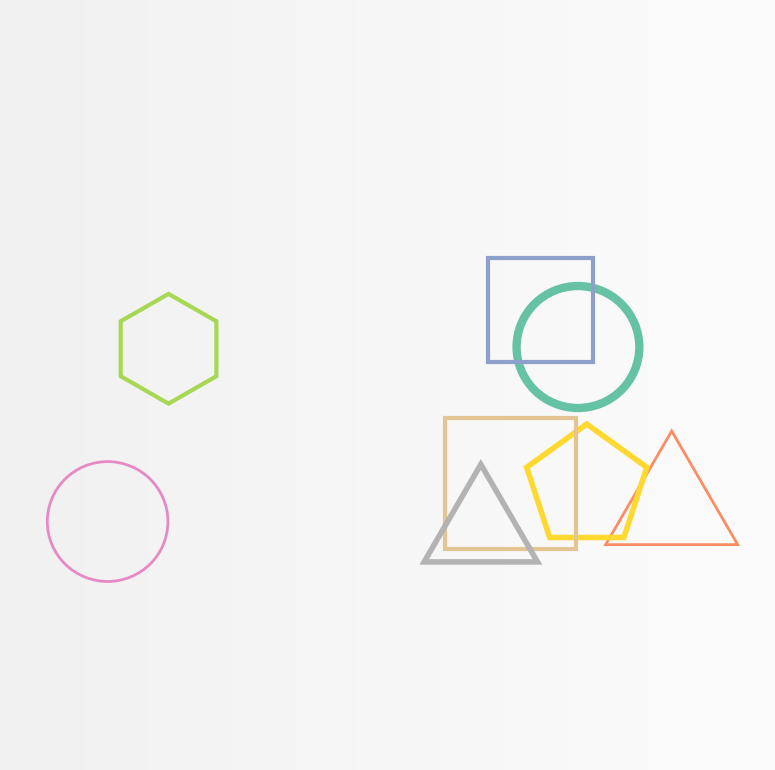[{"shape": "circle", "thickness": 3, "radius": 0.4, "center": [0.746, 0.549]}, {"shape": "triangle", "thickness": 1, "radius": 0.49, "center": [0.867, 0.342]}, {"shape": "square", "thickness": 1.5, "radius": 0.34, "center": [0.698, 0.597]}, {"shape": "circle", "thickness": 1, "radius": 0.39, "center": [0.139, 0.323]}, {"shape": "hexagon", "thickness": 1.5, "radius": 0.36, "center": [0.217, 0.547]}, {"shape": "pentagon", "thickness": 2, "radius": 0.41, "center": [0.757, 0.368]}, {"shape": "square", "thickness": 1.5, "radius": 0.42, "center": [0.659, 0.372]}, {"shape": "triangle", "thickness": 2, "radius": 0.42, "center": [0.62, 0.312]}]